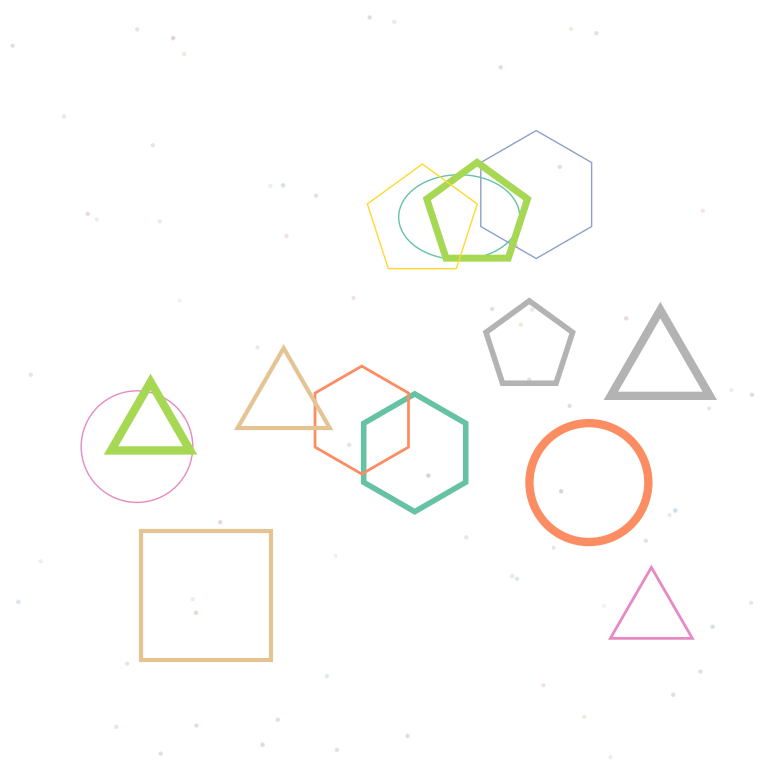[{"shape": "hexagon", "thickness": 2, "radius": 0.38, "center": [0.539, 0.412]}, {"shape": "oval", "thickness": 0.5, "radius": 0.39, "center": [0.596, 0.718]}, {"shape": "circle", "thickness": 3, "radius": 0.39, "center": [0.765, 0.373]}, {"shape": "hexagon", "thickness": 1, "radius": 0.35, "center": [0.47, 0.454]}, {"shape": "hexagon", "thickness": 0.5, "radius": 0.42, "center": [0.696, 0.747]}, {"shape": "triangle", "thickness": 1, "radius": 0.31, "center": [0.846, 0.202]}, {"shape": "circle", "thickness": 0.5, "radius": 0.36, "center": [0.178, 0.42]}, {"shape": "pentagon", "thickness": 2.5, "radius": 0.34, "center": [0.62, 0.72]}, {"shape": "triangle", "thickness": 3, "radius": 0.3, "center": [0.196, 0.445]}, {"shape": "pentagon", "thickness": 0.5, "radius": 0.38, "center": [0.548, 0.712]}, {"shape": "triangle", "thickness": 1.5, "radius": 0.35, "center": [0.368, 0.479]}, {"shape": "square", "thickness": 1.5, "radius": 0.42, "center": [0.268, 0.226]}, {"shape": "pentagon", "thickness": 2, "radius": 0.3, "center": [0.687, 0.55]}, {"shape": "triangle", "thickness": 3, "radius": 0.37, "center": [0.858, 0.523]}]